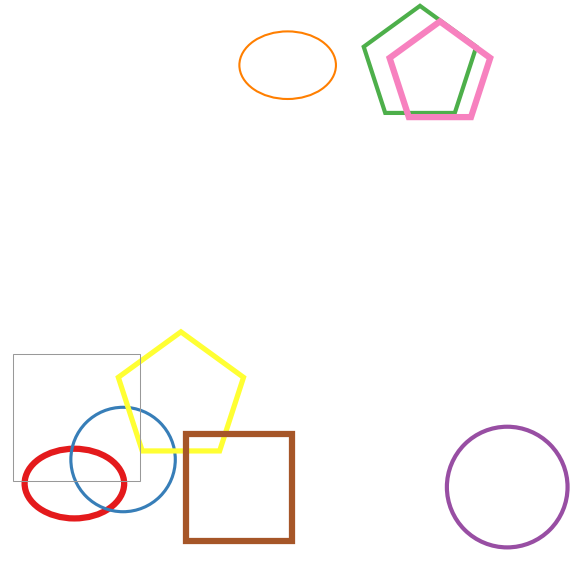[{"shape": "oval", "thickness": 3, "radius": 0.43, "center": [0.129, 0.162]}, {"shape": "circle", "thickness": 1.5, "radius": 0.45, "center": [0.213, 0.203]}, {"shape": "pentagon", "thickness": 2, "radius": 0.51, "center": [0.727, 0.887]}, {"shape": "circle", "thickness": 2, "radius": 0.52, "center": [0.878, 0.156]}, {"shape": "oval", "thickness": 1, "radius": 0.42, "center": [0.498, 0.886]}, {"shape": "pentagon", "thickness": 2.5, "radius": 0.57, "center": [0.313, 0.31]}, {"shape": "square", "thickness": 3, "radius": 0.46, "center": [0.414, 0.155]}, {"shape": "pentagon", "thickness": 3, "radius": 0.46, "center": [0.762, 0.87]}, {"shape": "square", "thickness": 0.5, "radius": 0.55, "center": [0.133, 0.276]}]